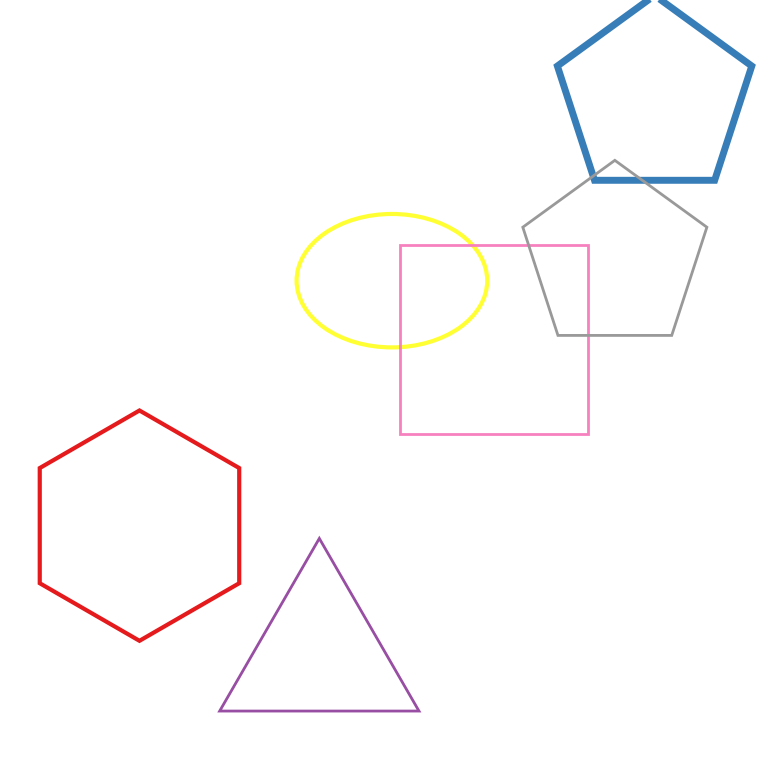[{"shape": "hexagon", "thickness": 1.5, "radius": 0.75, "center": [0.181, 0.317]}, {"shape": "pentagon", "thickness": 2.5, "radius": 0.66, "center": [0.85, 0.873]}, {"shape": "triangle", "thickness": 1, "radius": 0.75, "center": [0.415, 0.151]}, {"shape": "oval", "thickness": 1.5, "radius": 0.62, "center": [0.509, 0.635]}, {"shape": "square", "thickness": 1, "radius": 0.61, "center": [0.641, 0.559]}, {"shape": "pentagon", "thickness": 1, "radius": 0.63, "center": [0.798, 0.666]}]